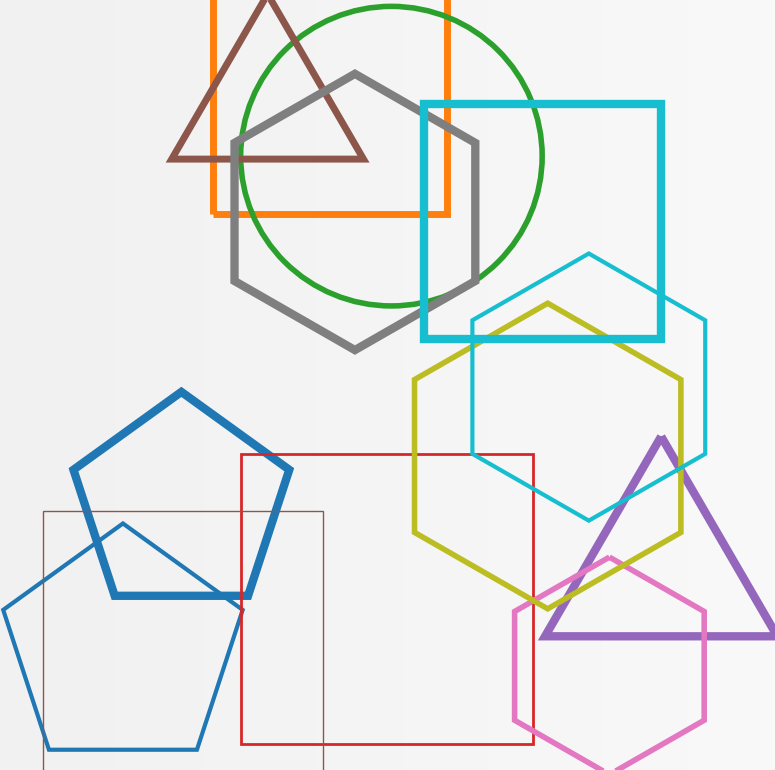[{"shape": "pentagon", "thickness": 3, "radius": 0.73, "center": [0.234, 0.345]}, {"shape": "pentagon", "thickness": 1.5, "radius": 0.81, "center": [0.159, 0.158]}, {"shape": "square", "thickness": 2.5, "radius": 0.76, "center": [0.426, 0.873]}, {"shape": "circle", "thickness": 2, "radius": 0.97, "center": [0.505, 0.797]}, {"shape": "square", "thickness": 1, "radius": 0.94, "center": [0.5, 0.222]}, {"shape": "triangle", "thickness": 3, "radius": 0.87, "center": [0.853, 0.26]}, {"shape": "triangle", "thickness": 2.5, "radius": 0.71, "center": [0.345, 0.865]}, {"shape": "square", "thickness": 0.5, "radius": 0.9, "center": [0.236, 0.156]}, {"shape": "hexagon", "thickness": 2, "radius": 0.71, "center": [0.786, 0.135]}, {"shape": "hexagon", "thickness": 3, "radius": 0.9, "center": [0.458, 0.725]}, {"shape": "hexagon", "thickness": 2, "radius": 0.99, "center": [0.707, 0.408]}, {"shape": "square", "thickness": 3, "radius": 0.77, "center": [0.7, 0.712]}, {"shape": "hexagon", "thickness": 1.5, "radius": 0.87, "center": [0.76, 0.497]}]